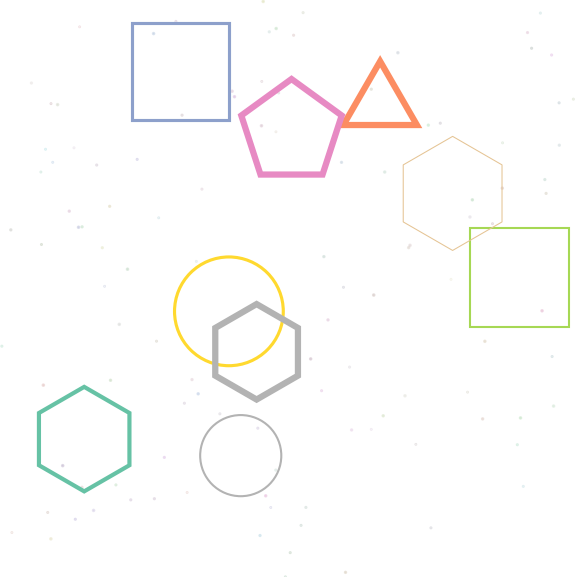[{"shape": "hexagon", "thickness": 2, "radius": 0.45, "center": [0.146, 0.239]}, {"shape": "triangle", "thickness": 3, "radius": 0.37, "center": [0.658, 0.819]}, {"shape": "square", "thickness": 1.5, "radius": 0.42, "center": [0.313, 0.875]}, {"shape": "pentagon", "thickness": 3, "radius": 0.46, "center": [0.505, 0.771]}, {"shape": "square", "thickness": 1, "radius": 0.43, "center": [0.899, 0.518]}, {"shape": "circle", "thickness": 1.5, "radius": 0.47, "center": [0.396, 0.46]}, {"shape": "hexagon", "thickness": 0.5, "radius": 0.49, "center": [0.784, 0.664]}, {"shape": "hexagon", "thickness": 3, "radius": 0.41, "center": [0.444, 0.39]}, {"shape": "circle", "thickness": 1, "radius": 0.35, "center": [0.417, 0.21]}]